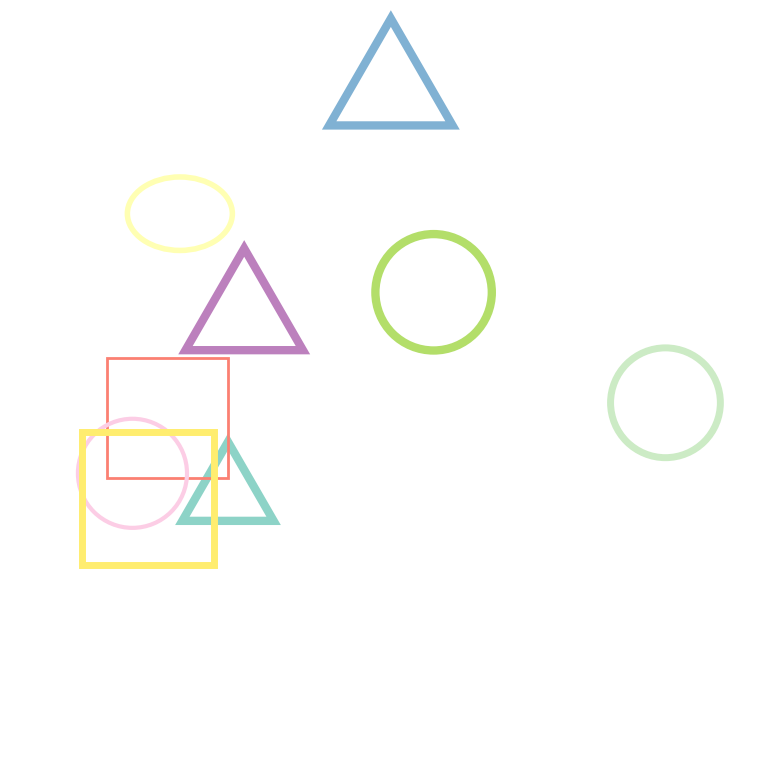[{"shape": "triangle", "thickness": 3, "radius": 0.34, "center": [0.296, 0.358]}, {"shape": "oval", "thickness": 2, "radius": 0.34, "center": [0.234, 0.722]}, {"shape": "square", "thickness": 1, "radius": 0.39, "center": [0.218, 0.457]}, {"shape": "triangle", "thickness": 3, "radius": 0.46, "center": [0.508, 0.883]}, {"shape": "circle", "thickness": 3, "radius": 0.38, "center": [0.563, 0.62]}, {"shape": "circle", "thickness": 1.5, "radius": 0.35, "center": [0.172, 0.385]}, {"shape": "triangle", "thickness": 3, "radius": 0.44, "center": [0.317, 0.589]}, {"shape": "circle", "thickness": 2.5, "radius": 0.36, "center": [0.864, 0.477]}, {"shape": "square", "thickness": 2.5, "radius": 0.43, "center": [0.192, 0.353]}]